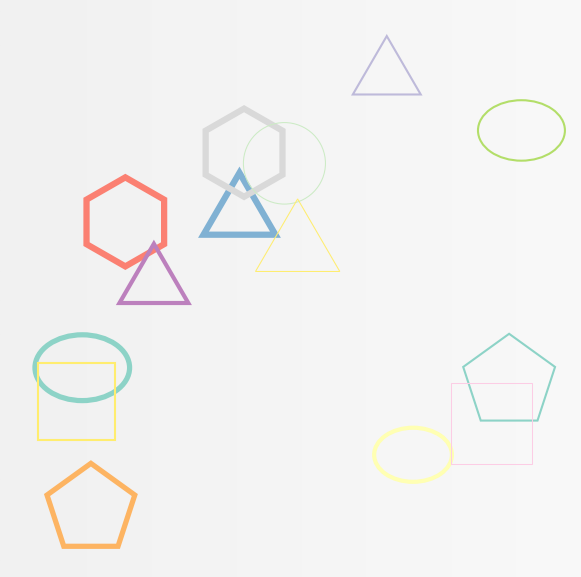[{"shape": "oval", "thickness": 2.5, "radius": 0.41, "center": [0.142, 0.362]}, {"shape": "pentagon", "thickness": 1, "radius": 0.42, "center": [0.876, 0.338]}, {"shape": "oval", "thickness": 2, "radius": 0.33, "center": [0.711, 0.212]}, {"shape": "triangle", "thickness": 1, "radius": 0.34, "center": [0.665, 0.869]}, {"shape": "hexagon", "thickness": 3, "radius": 0.39, "center": [0.216, 0.615]}, {"shape": "triangle", "thickness": 3, "radius": 0.36, "center": [0.412, 0.628]}, {"shape": "pentagon", "thickness": 2.5, "radius": 0.4, "center": [0.156, 0.117]}, {"shape": "oval", "thickness": 1, "radius": 0.37, "center": [0.897, 0.773]}, {"shape": "square", "thickness": 0.5, "radius": 0.35, "center": [0.845, 0.265]}, {"shape": "hexagon", "thickness": 3, "radius": 0.38, "center": [0.42, 0.735]}, {"shape": "triangle", "thickness": 2, "radius": 0.34, "center": [0.265, 0.509]}, {"shape": "circle", "thickness": 0.5, "radius": 0.35, "center": [0.489, 0.716]}, {"shape": "triangle", "thickness": 0.5, "radius": 0.42, "center": [0.512, 0.571]}, {"shape": "square", "thickness": 1, "radius": 0.33, "center": [0.131, 0.304]}]